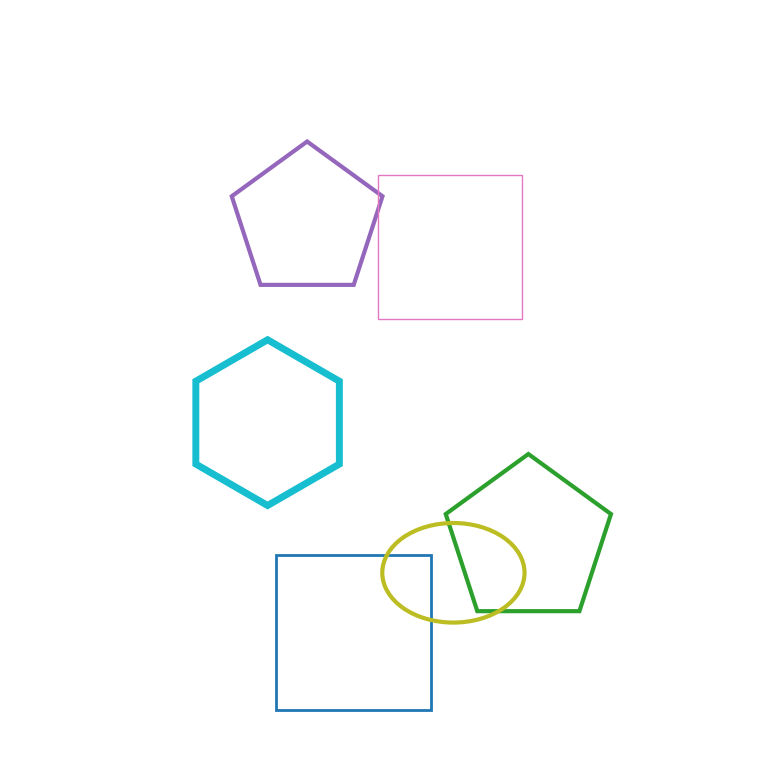[{"shape": "square", "thickness": 1, "radius": 0.5, "center": [0.459, 0.178]}, {"shape": "pentagon", "thickness": 1.5, "radius": 0.56, "center": [0.686, 0.298]}, {"shape": "pentagon", "thickness": 1.5, "radius": 0.51, "center": [0.399, 0.713]}, {"shape": "square", "thickness": 0.5, "radius": 0.47, "center": [0.585, 0.68]}, {"shape": "oval", "thickness": 1.5, "radius": 0.46, "center": [0.589, 0.256]}, {"shape": "hexagon", "thickness": 2.5, "radius": 0.54, "center": [0.348, 0.451]}]